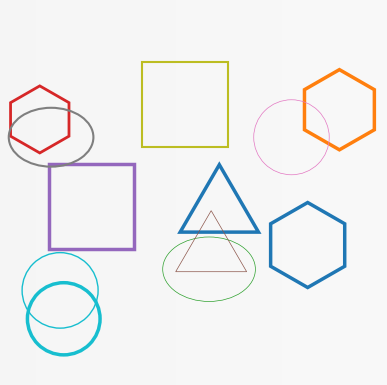[{"shape": "hexagon", "thickness": 2.5, "radius": 0.55, "center": [0.794, 0.364]}, {"shape": "triangle", "thickness": 2.5, "radius": 0.58, "center": [0.566, 0.455]}, {"shape": "hexagon", "thickness": 2.5, "radius": 0.52, "center": [0.876, 0.715]}, {"shape": "oval", "thickness": 0.5, "radius": 0.6, "center": [0.539, 0.301]}, {"shape": "hexagon", "thickness": 2, "radius": 0.44, "center": [0.103, 0.69]}, {"shape": "square", "thickness": 2.5, "radius": 0.55, "center": [0.236, 0.464]}, {"shape": "triangle", "thickness": 0.5, "radius": 0.53, "center": [0.545, 0.347]}, {"shape": "circle", "thickness": 0.5, "radius": 0.49, "center": [0.752, 0.643]}, {"shape": "oval", "thickness": 1.5, "radius": 0.55, "center": [0.132, 0.644]}, {"shape": "square", "thickness": 1.5, "radius": 0.55, "center": [0.478, 0.729]}, {"shape": "circle", "thickness": 1, "radius": 0.49, "center": [0.155, 0.246]}, {"shape": "circle", "thickness": 2.5, "radius": 0.47, "center": [0.164, 0.172]}]